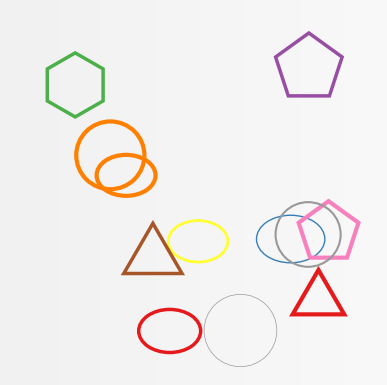[{"shape": "triangle", "thickness": 3, "radius": 0.38, "center": [0.822, 0.222]}, {"shape": "oval", "thickness": 2.5, "radius": 0.4, "center": [0.438, 0.14]}, {"shape": "oval", "thickness": 1, "radius": 0.44, "center": [0.75, 0.379]}, {"shape": "hexagon", "thickness": 2.5, "radius": 0.42, "center": [0.194, 0.779]}, {"shape": "pentagon", "thickness": 2.5, "radius": 0.45, "center": [0.797, 0.824]}, {"shape": "oval", "thickness": 3, "radius": 0.38, "center": [0.325, 0.545]}, {"shape": "circle", "thickness": 3, "radius": 0.44, "center": [0.285, 0.597]}, {"shape": "oval", "thickness": 2, "radius": 0.38, "center": [0.511, 0.373]}, {"shape": "triangle", "thickness": 2.5, "radius": 0.43, "center": [0.395, 0.333]}, {"shape": "pentagon", "thickness": 3, "radius": 0.41, "center": [0.848, 0.396]}, {"shape": "circle", "thickness": 0.5, "radius": 0.47, "center": [0.621, 0.142]}, {"shape": "circle", "thickness": 1.5, "radius": 0.42, "center": [0.795, 0.391]}]